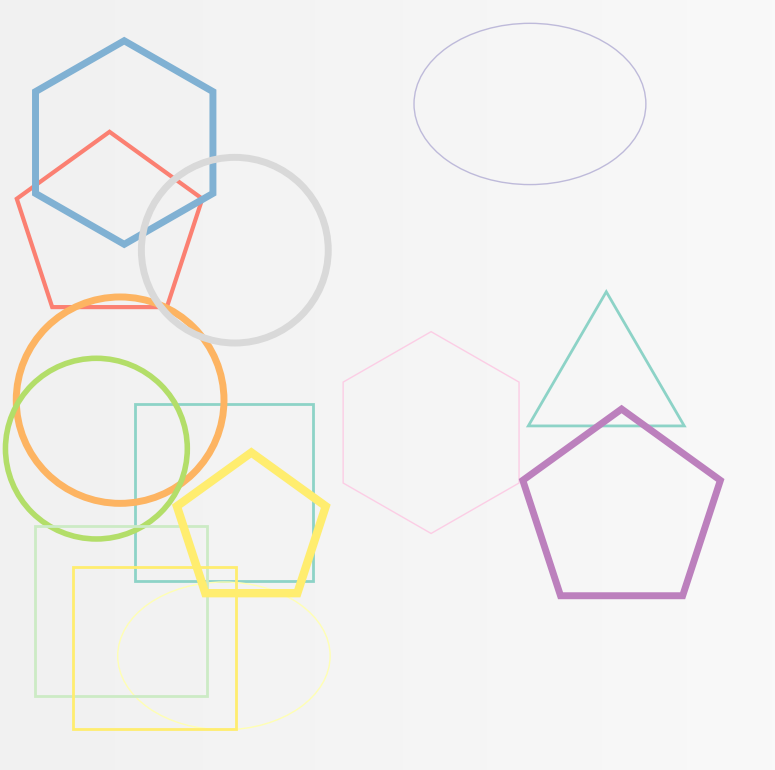[{"shape": "square", "thickness": 1, "radius": 0.57, "center": [0.289, 0.361]}, {"shape": "triangle", "thickness": 1, "radius": 0.58, "center": [0.782, 0.505]}, {"shape": "oval", "thickness": 0.5, "radius": 0.69, "center": [0.289, 0.148]}, {"shape": "oval", "thickness": 0.5, "radius": 0.75, "center": [0.684, 0.865]}, {"shape": "pentagon", "thickness": 1.5, "radius": 0.63, "center": [0.141, 0.703]}, {"shape": "hexagon", "thickness": 2.5, "radius": 0.66, "center": [0.16, 0.815]}, {"shape": "circle", "thickness": 2.5, "radius": 0.67, "center": [0.155, 0.48]}, {"shape": "circle", "thickness": 2, "radius": 0.59, "center": [0.124, 0.417]}, {"shape": "hexagon", "thickness": 0.5, "radius": 0.66, "center": [0.556, 0.438]}, {"shape": "circle", "thickness": 2.5, "radius": 0.6, "center": [0.303, 0.675]}, {"shape": "pentagon", "thickness": 2.5, "radius": 0.67, "center": [0.802, 0.335]}, {"shape": "square", "thickness": 1, "radius": 0.55, "center": [0.156, 0.206]}, {"shape": "square", "thickness": 1, "radius": 0.53, "center": [0.2, 0.158]}, {"shape": "pentagon", "thickness": 3, "radius": 0.5, "center": [0.324, 0.311]}]